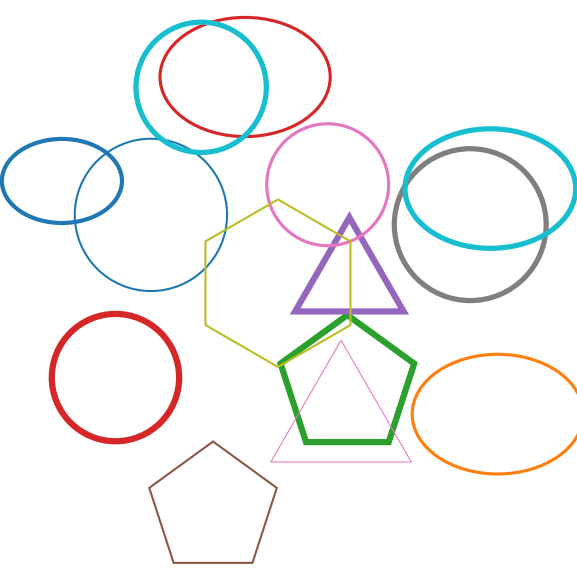[{"shape": "oval", "thickness": 2, "radius": 0.52, "center": [0.107, 0.686]}, {"shape": "circle", "thickness": 1, "radius": 0.66, "center": [0.261, 0.627]}, {"shape": "oval", "thickness": 1.5, "radius": 0.74, "center": [0.862, 0.282]}, {"shape": "pentagon", "thickness": 3, "radius": 0.61, "center": [0.602, 0.332]}, {"shape": "circle", "thickness": 3, "radius": 0.55, "center": [0.2, 0.345]}, {"shape": "oval", "thickness": 1.5, "radius": 0.74, "center": [0.424, 0.866]}, {"shape": "triangle", "thickness": 3, "radius": 0.54, "center": [0.605, 0.514]}, {"shape": "pentagon", "thickness": 1, "radius": 0.58, "center": [0.369, 0.118]}, {"shape": "triangle", "thickness": 0.5, "radius": 0.7, "center": [0.591, 0.269]}, {"shape": "circle", "thickness": 1.5, "radius": 0.53, "center": [0.567, 0.679]}, {"shape": "circle", "thickness": 2.5, "radius": 0.66, "center": [0.814, 0.61]}, {"shape": "hexagon", "thickness": 1, "radius": 0.72, "center": [0.481, 0.509]}, {"shape": "circle", "thickness": 2.5, "radius": 0.56, "center": [0.348, 0.848]}, {"shape": "oval", "thickness": 2.5, "radius": 0.74, "center": [0.849, 0.673]}]